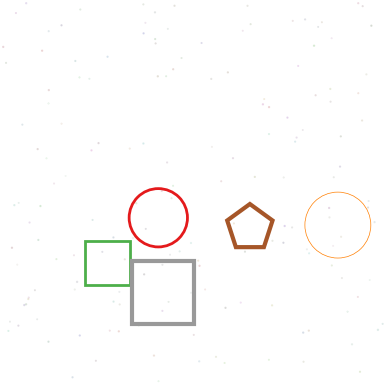[{"shape": "circle", "thickness": 2, "radius": 0.38, "center": [0.411, 0.434]}, {"shape": "square", "thickness": 2, "radius": 0.29, "center": [0.279, 0.316]}, {"shape": "circle", "thickness": 0.5, "radius": 0.43, "center": [0.878, 0.415]}, {"shape": "pentagon", "thickness": 3, "radius": 0.31, "center": [0.649, 0.408]}, {"shape": "square", "thickness": 3, "radius": 0.41, "center": [0.424, 0.24]}]